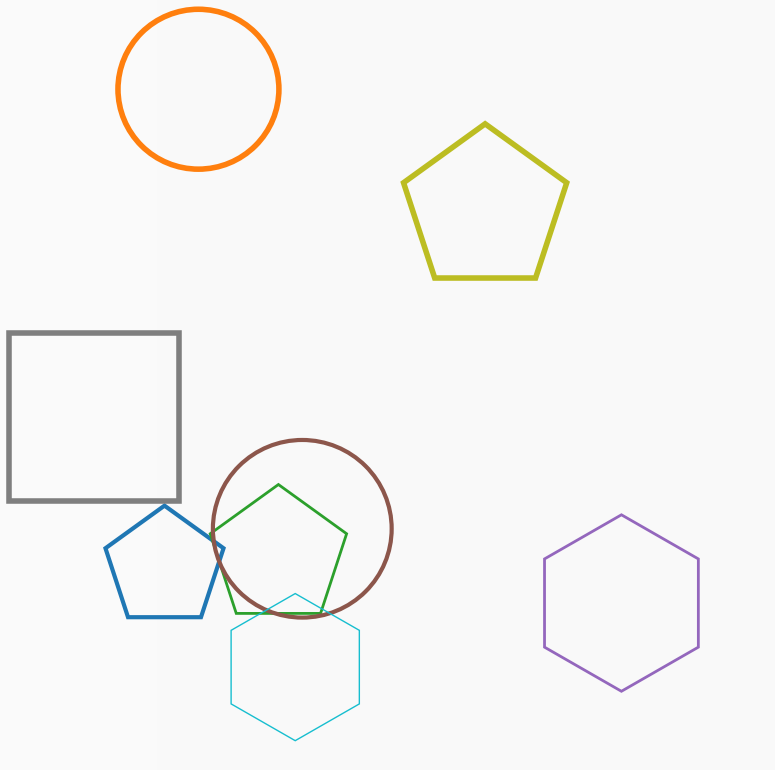[{"shape": "pentagon", "thickness": 1.5, "radius": 0.4, "center": [0.212, 0.263]}, {"shape": "circle", "thickness": 2, "radius": 0.52, "center": [0.256, 0.884]}, {"shape": "pentagon", "thickness": 1, "radius": 0.46, "center": [0.359, 0.278]}, {"shape": "hexagon", "thickness": 1, "radius": 0.57, "center": [0.802, 0.217]}, {"shape": "circle", "thickness": 1.5, "radius": 0.58, "center": [0.39, 0.313]}, {"shape": "square", "thickness": 2, "radius": 0.55, "center": [0.121, 0.458]}, {"shape": "pentagon", "thickness": 2, "radius": 0.55, "center": [0.626, 0.728]}, {"shape": "hexagon", "thickness": 0.5, "radius": 0.48, "center": [0.381, 0.134]}]